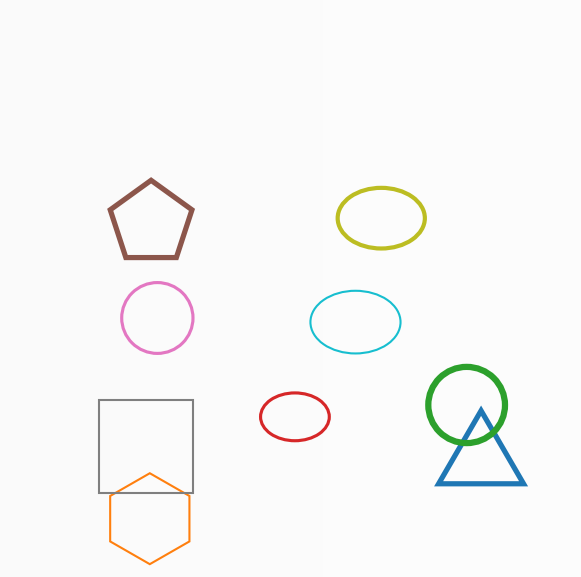[{"shape": "triangle", "thickness": 2.5, "radius": 0.42, "center": [0.828, 0.204]}, {"shape": "hexagon", "thickness": 1, "radius": 0.39, "center": [0.258, 0.101]}, {"shape": "circle", "thickness": 3, "radius": 0.33, "center": [0.803, 0.298]}, {"shape": "oval", "thickness": 1.5, "radius": 0.3, "center": [0.507, 0.277]}, {"shape": "pentagon", "thickness": 2.5, "radius": 0.37, "center": [0.26, 0.613]}, {"shape": "circle", "thickness": 1.5, "radius": 0.31, "center": [0.271, 0.449]}, {"shape": "square", "thickness": 1, "radius": 0.4, "center": [0.251, 0.226]}, {"shape": "oval", "thickness": 2, "radius": 0.38, "center": [0.656, 0.621]}, {"shape": "oval", "thickness": 1, "radius": 0.39, "center": [0.612, 0.441]}]